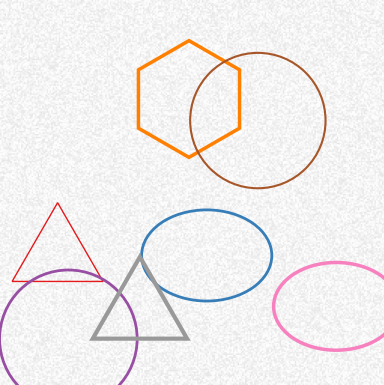[{"shape": "triangle", "thickness": 1, "radius": 0.68, "center": [0.15, 0.337]}, {"shape": "oval", "thickness": 2, "radius": 0.85, "center": [0.537, 0.336]}, {"shape": "circle", "thickness": 2, "radius": 0.89, "center": [0.178, 0.12]}, {"shape": "hexagon", "thickness": 2.5, "radius": 0.76, "center": [0.491, 0.743]}, {"shape": "circle", "thickness": 1.5, "radius": 0.88, "center": [0.67, 0.687]}, {"shape": "oval", "thickness": 2.5, "radius": 0.81, "center": [0.873, 0.204]}, {"shape": "triangle", "thickness": 3, "radius": 0.71, "center": [0.363, 0.191]}]